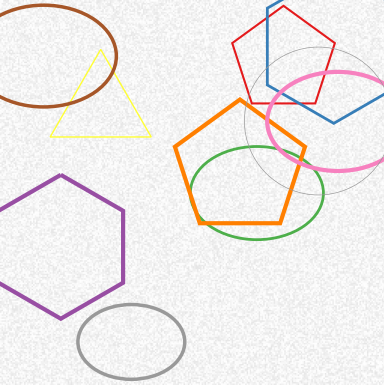[{"shape": "pentagon", "thickness": 1.5, "radius": 0.7, "center": [0.736, 0.845]}, {"shape": "hexagon", "thickness": 2, "radius": 1.0, "center": [0.867, 0.879]}, {"shape": "oval", "thickness": 2, "radius": 0.86, "center": [0.667, 0.498]}, {"shape": "hexagon", "thickness": 3, "radius": 0.93, "center": [0.158, 0.359]}, {"shape": "pentagon", "thickness": 3, "radius": 0.89, "center": [0.623, 0.564]}, {"shape": "triangle", "thickness": 1, "radius": 0.76, "center": [0.262, 0.72]}, {"shape": "oval", "thickness": 2.5, "radius": 0.94, "center": [0.113, 0.854]}, {"shape": "oval", "thickness": 3, "radius": 0.92, "center": [0.878, 0.685]}, {"shape": "oval", "thickness": 2.5, "radius": 0.69, "center": [0.341, 0.112]}, {"shape": "circle", "thickness": 0.5, "radius": 0.96, "center": [0.827, 0.686]}]